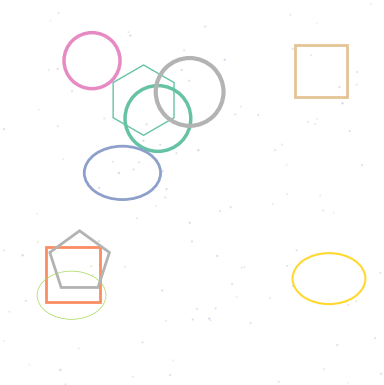[{"shape": "hexagon", "thickness": 1, "radius": 0.46, "center": [0.373, 0.74]}, {"shape": "circle", "thickness": 2.5, "radius": 0.43, "center": [0.41, 0.692]}, {"shape": "square", "thickness": 2, "radius": 0.35, "center": [0.19, 0.287]}, {"shape": "oval", "thickness": 2, "radius": 0.5, "center": [0.318, 0.551]}, {"shape": "circle", "thickness": 2.5, "radius": 0.36, "center": [0.239, 0.842]}, {"shape": "oval", "thickness": 0.5, "radius": 0.45, "center": [0.186, 0.233]}, {"shape": "oval", "thickness": 1.5, "radius": 0.47, "center": [0.854, 0.276]}, {"shape": "square", "thickness": 2, "radius": 0.34, "center": [0.834, 0.815]}, {"shape": "circle", "thickness": 3, "radius": 0.44, "center": [0.493, 0.761]}, {"shape": "pentagon", "thickness": 2, "radius": 0.41, "center": [0.207, 0.319]}]